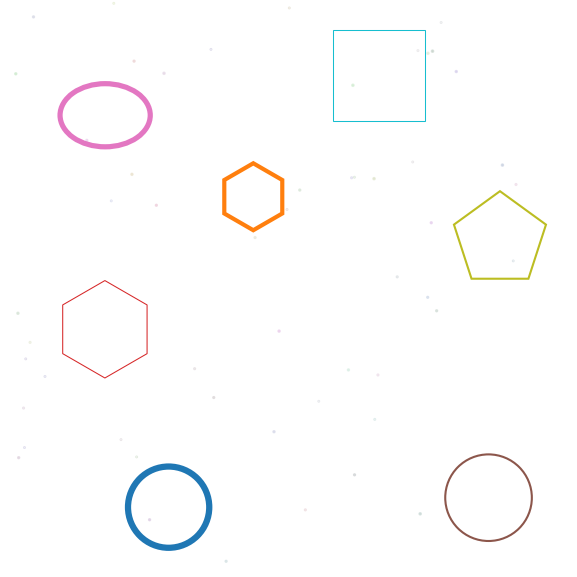[{"shape": "circle", "thickness": 3, "radius": 0.35, "center": [0.292, 0.121]}, {"shape": "hexagon", "thickness": 2, "radius": 0.29, "center": [0.439, 0.658]}, {"shape": "hexagon", "thickness": 0.5, "radius": 0.42, "center": [0.182, 0.429]}, {"shape": "circle", "thickness": 1, "radius": 0.37, "center": [0.846, 0.137]}, {"shape": "oval", "thickness": 2.5, "radius": 0.39, "center": [0.182, 0.8]}, {"shape": "pentagon", "thickness": 1, "radius": 0.42, "center": [0.866, 0.584]}, {"shape": "square", "thickness": 0.5, "radius": 0.4, "center": [0.657, 0.868]}]